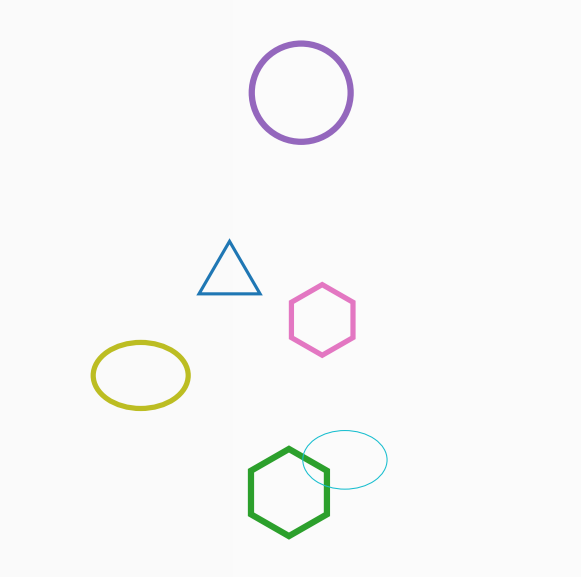[{"shape": "triangle", "thickness": 1.5, "radius": 0.3, "center": [0.395, 0.521]}, {"shape": "hexagon", "thickness": 3, "radius": 0.38, "center": [0.497, 0.146]}, {"shape": "circle", "thickness": 3, "radius": 0.43, "center": [0.518, 0.839]}, {"shape": "hexagon", "thickness": 2.5, "radius": 0.31, "center": [0.554, 0.445]}, {"shape": "oval", "thickness": 2.5, "radius": 0.41, "center": [0.242, 0.349]}, {"shape": "oval", "thickness": 0.5, "radius": 0.36, "center": [0.593, 0.203]}]